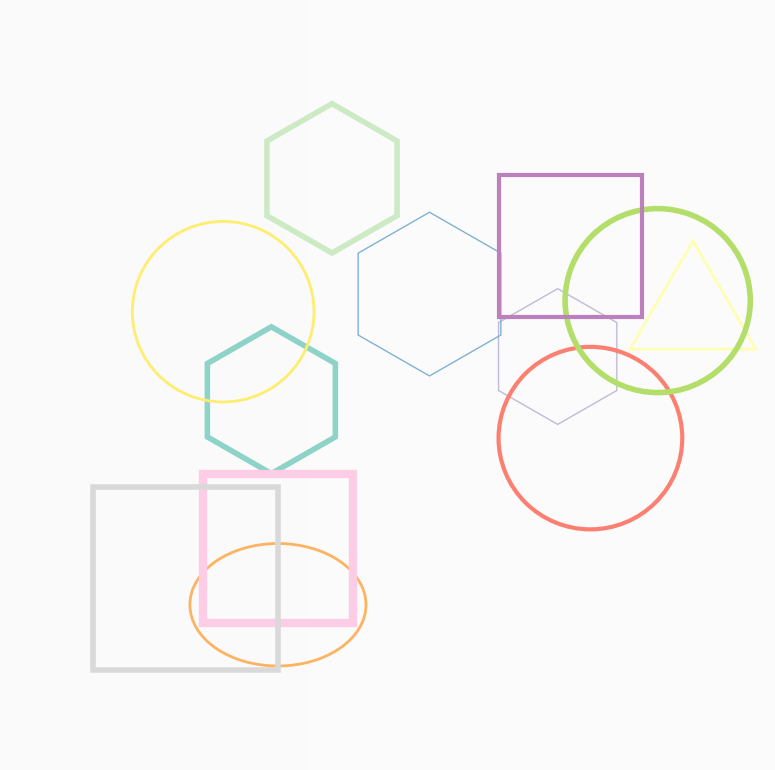[{"shape": "hexagon", "thickness": 2, "radius": 0.48, "center": [0.35, 0.48]}, {"shape": "triangle", "thickness": 1, "radius": 0.47, "center": [0.894, 0.593]}, {"shape": "hexagon", "thickness": 0.5, "radius": 0.44, "center": [0.72, 0.537]}, {"shape": "circle", "thickness": 1.5, "radius": 0.59, "center": [0.762, 0.431]}, {"shape": "hexagon", "thickness": 0.5, "radius": 0.53, "center": [0.554, 0.618]}, {"shape": "oval", "thickness": 1, "radius": 0.57, "center": [0.359, 0.215]}, {"shape": "circle", "thickness": 2, "radius": 0.6, "center": [0.849, 0.61]}, {"shape": "square", "thickness": 3, "radius": 0.48, "center": [0.359, 0.288]}, {"shape": "square", "thickness": 2, "radius": 0.6, "center": [0.24, 0.249]}, {"shape": "square", "thickness": 1.5, "radius": 0.46, "center": [0.736, 0.681]}, {"shape": "hexagon", "thickness": 2, "radius": 0.48, "center": [0.428, 0.768]}, {"shape": "circle", "thickness": 1, "radius": 0.59, "center": [0.288, 0.595]}]